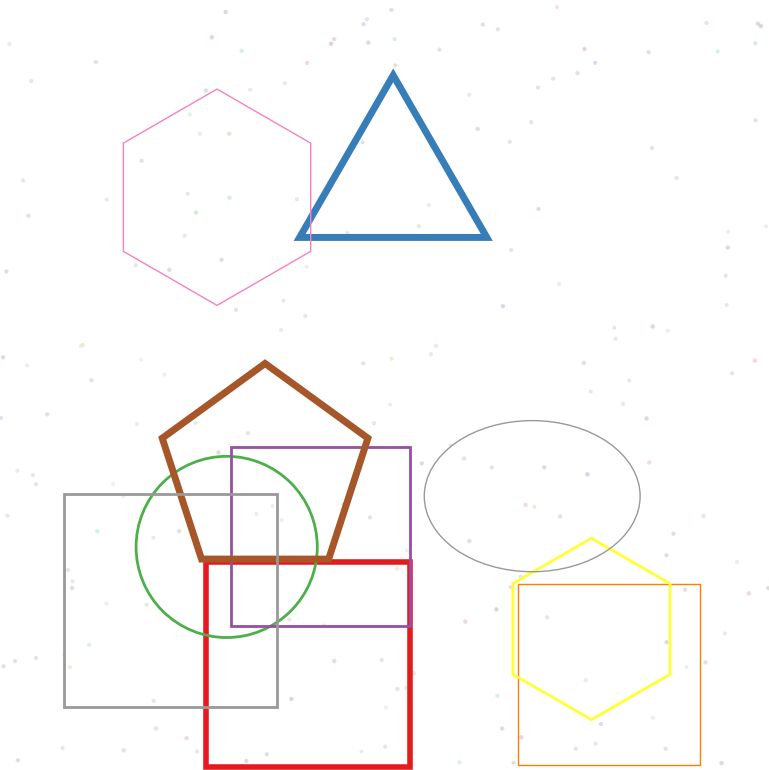[{"shape": "square", "thickness": 2, "radius": 0.66, "center": [0.4, 0.137]}, {"shape": "triangle", "thickness": 2.5, "radius": 0.7, "center": [0.511, 0.762]}, {"shape": "circle", "thickness": 1, "radius": 0.59, "center": [0.294, 0.29]}, {"shape": "square", "thickness": 1, "radius": 0.58, "center": [0.416, 0.303]}, {"shape": "square", "thickness": 0.5, "radius": 0.59, "center": [0.791, 0.124]}, {"shape": "hexagon", "thickness": 1, "radius": 0.59, "center": [0.768, 0.183]}, {"shape": "pentagon", "thickness": 2.5, "radius": 0.7, "center": [0.344, 0.388]}, {"shape": "hexagon", "thickness": 0.5, "radius": 0.7, "center": [0.282, 0.744]}, {"shape": "oval", "thickness": 0.5, "radius": 0.7, "center": [0.691, 0.356]}, {"shape": "square", "thickness": 1, "radius": 0.69, "center": [0.221, 0.22]}]